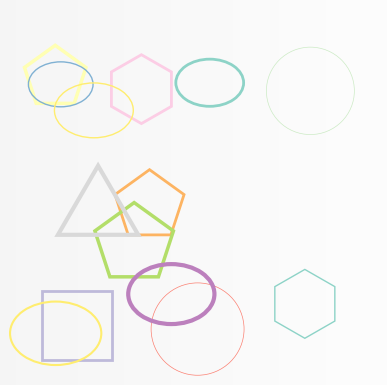[{"shape": "hexagon", "thickness": 1, "radius": 0.45, "center": [0.787, 0.211]}, {"shape": "oval", "thickness": 2, "radius": 0.44, "center": [0.541, 0.785]}, {"shape": "pentagon", "thickness": 2.5, "radius": 0.42, "center": [0.142, 0.799]}, {"shape": "square", "thickness": 2, "radius": 0.45, "center": [0.199, 0.154]}, {"shape": "circle", "thickness": 0.5, "radius": 0.6, "center": [0.51, 0.145]}, {"shape": "oval", "thickness": 1, "radius": 0.42, "center": [0.157, 0.781]}, {"shape": "pentagon", "thickness": 2, "radius": 0.47, "center": [0.386, 0.466]}, {"shape": "pentagon", "thickness": 2.5, "radius": 0.53, "center": [0.346, 0.367]}, {"shape": "hexagon", "thickness": 2, "radius": 0.45, "center": [0.365, 0.768]}, {"shape": "triangle", "thickness": 3, "radius": 0.6, "center": [0.253, 0.45]}, {"shape": "oval", "thickness": 3, "radius": 0.56, "center": [0.442, 0.236]}, {"shape": "circle", "thickness": 0.5, "radius": 0.57, "center": [0.801, 0.764]}, {"shape": "oval", "thickness": 1.5, "radius": 0.59, "center": [0.144, 0.134]}, {"shape": "oval", "thickness": 1, "radius": 0.51, "center": [0.242, 0.713]}]